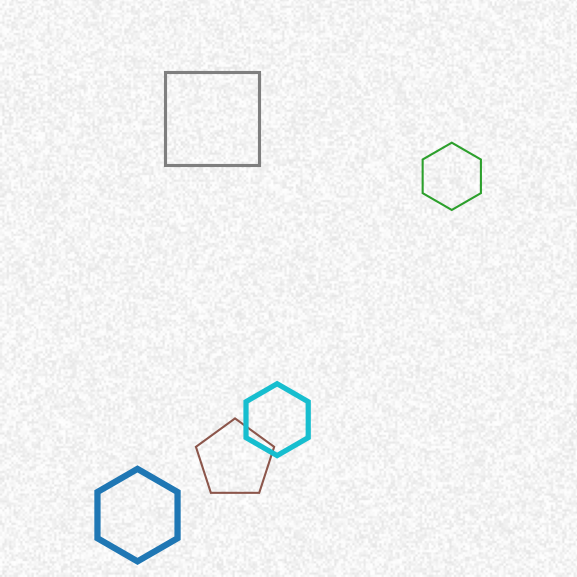[{"shape": "hexagon", "thickness": 3, "radius": 0.4, "center": [0.238, 0.107]}, {"shape": "hexagon", "thickness": 1, "radius": 0.29, "center": [0.782, 0.694]}, {"shape": "pentagon", "thickness": 1, "radius": 0.36, "center": [0.407, 0.203]}, {"shape": "square", "thickness": 1.5, "radius": 0.41, "center": [0.367, 0.794]}, {"shape": "hexagon", "thickness": 2.5, "radius": 0.31, "center": [0.48, 0.272]}]